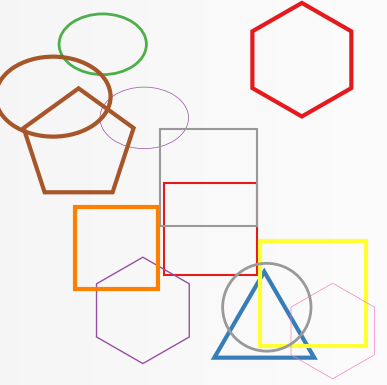[{"shape": "square", "thickness": 1.5, "radius": 0.6, "center": [0.544, 0.406]}, {"shape": "hexagon", "thickness": 3, "radius": 0.74, "center": [0.779, 0.845]}, {"shape": "triangle", "thickness": 3, "radius": 0.74, "center": [0.682, 0.145]}, {"shape": "oval", "thickness": 2, "radius": 0.56, "center": [0.265, 0.885]}, {"shape": "oval", "thickness": 0.5, "radius": 0.57, "center": [0.372, 0.694]}, {"shape": "hexagon", "thickness": 1, "radius": 0.69, "center": [0.369, 0.194]}, {"shape": "square", "thickness": 3, "radius": 0.53, "center": [0.3, 0.356]}, {"shape": "square", "thickness": 3, "radius": 0.68, "center": [0.808, 0.237]}, {"shape": "pentagon", "thickness": 3, "radius": 0.75, "center": [0.203, 0.621]}, {"shape": "oval", "thickness": 3, "radius": 0.74, "center": [0.137, 0.749]}, {"shape": "hexagon", "thickness": 0.5, "radius": 0.62, "center": [0.859, 0.14]}, {"shape": "square", "thickness": 1.5, "radius": 0.63, "center": [0.538, 0.538]}, {"shape": "circle", "thickness": 2, "radius": 0.57, "center": [0.689, 0.202]}]